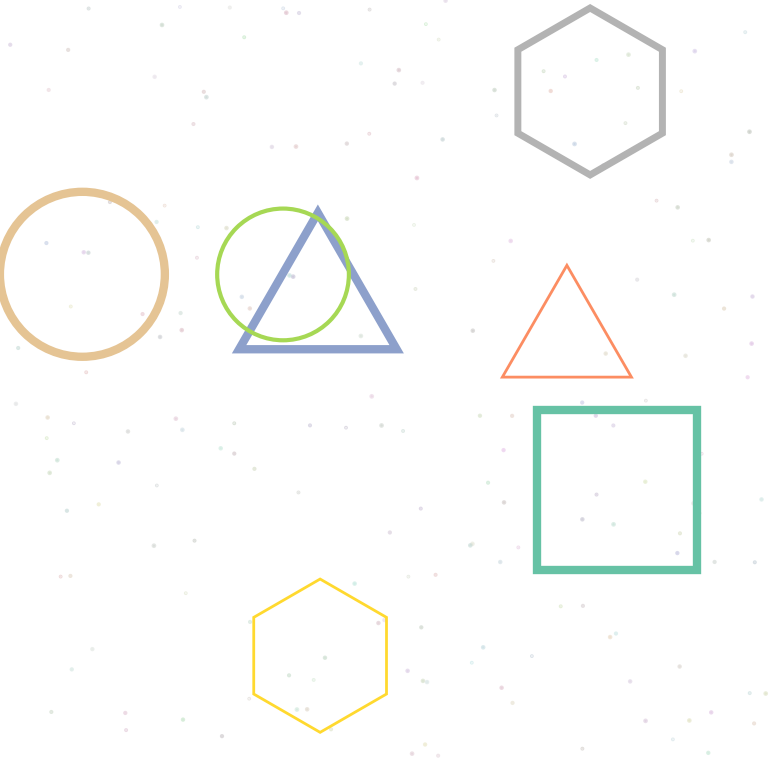[{"shape": "square", "thickness": 3, "radius": 0.52, "center": [0.802, 0.364]}, {"shape": "triangle", "thickness": 1, "radius": 0.48, "center": [0.736, 0.559]}, {"shape": "triangle", "thickness": 3, "radius": 0.59, "center": [0.413, 0.605]}, {"shape": "circle", "thickness": 1.5, "radius": 0.43, "center": [0.368, 0.644]}, {"shape": "hexagon", "thickness": 1, "radius": 0.5, "center": [0.416, 0.148]}, {"shape": "circle", "thickness": 3, "radius": 0.54, "center": [0.107, 0.644]}, {"shape": "hexagon", "thickness": 2.5, "radius": 0.54, "center": [0.766, 0.881]}]